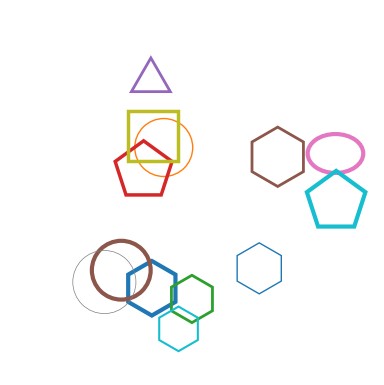[{"shape": "hexagon", "thickness": 3, "radius": 0.35, "center": [0.394, 0.251]}, {"shape": "hexagon", "thickness": 1, "radius": 0.33, "center": [0.673, 0.303]}, {"shape": "circle", "thickness": 1, "radius": 0.38, "center": [0.425, 0.617]}, {"shape": "hexagon", "thickness": 2, "radius": 0.31, "center": [0.499, 0.224]}, {"shape": "pentagon", "thickness": 2.5, "radius": 0.39, "center": [0.373, 0.557]}, {"shape": "triangle", "thickness": 2, "radius": 0.29, "center": [0.392, 0.791]}, {"shape": "circle", "thickness": 3, "radius": 0.38, "center": [0.315, 0.298]}, {"shape": "hexagon", "thickness": 2, "radius": 0.39, "center": [0.721, 0.593]}, {"shape": "oval", "thickness": 3, "radius": 0.36, "center": [0.871, 0.601]}, {"shape": "circle", "thickness": 0.5, "radius": 0.41, "center": [0.271, 0.267]}, {"shape": "square", "thickness": 2.5, "radius": 0.33, "center": [0.397, 0.647]}, {"shape": "pentagon", "thickness": 3, "radius": 0.4, "center": [0.873, 0.476]}, {"shape": "hexagon", "thickness": 1.5, "radius": 0.29, "center": [0.464, 0.146]}]